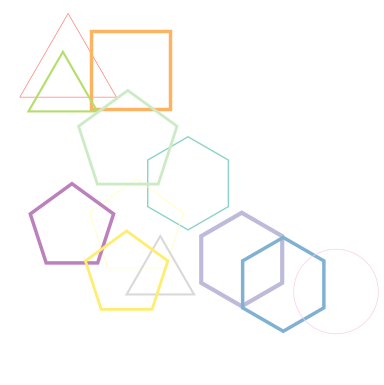[{"shape": "hexagon", "thickness": 1, "radius": 0.6, "center": [0.488, 0.524]}, {"shape": "pentagon", "thickness": 0.5, "radius": 0.64, "center": [0.355, 0.408]}, {"shape": "hexagon", "thickness": 3, "radius": 0.61, "center": [0.628, 0.326]}, {"shape": "triangle", "thickness": 0.5, "radius": 0.72, "center": [0.177, 0.82]}, {"shape": "hexagon", "thickness": 2.5, "radius": 0.61, "center": [0.736, 0.261]}, {"shape": "square", "thickness": 2.5, "radius": 0.51, "center": [0.339, 0.819]}, {"shape": "triangle", "thickness": 1.5, "radius": 0.52, "center": [0.163, 0.762]}, {"shape": "circle", "thickness": 0.5, "radius": 0.55, "center": [0.873, 0.243]}, {"shape": "triangle", "thickness": 1.5, "radius": 0.51, "center": [0.416, 0.286]}, {"shape": "pentagon", "thickness": 2.5, "radius": 0.57, "center": [0.187, 0.409]}, {"shape": "pentagon", "thickness": 2, "radius": 0.67, "center": [0.332, 0.631]}, {"shape": "pentagon", "thickness": 2, "radius": 0.56, "center": [0.329, 0.288]}]